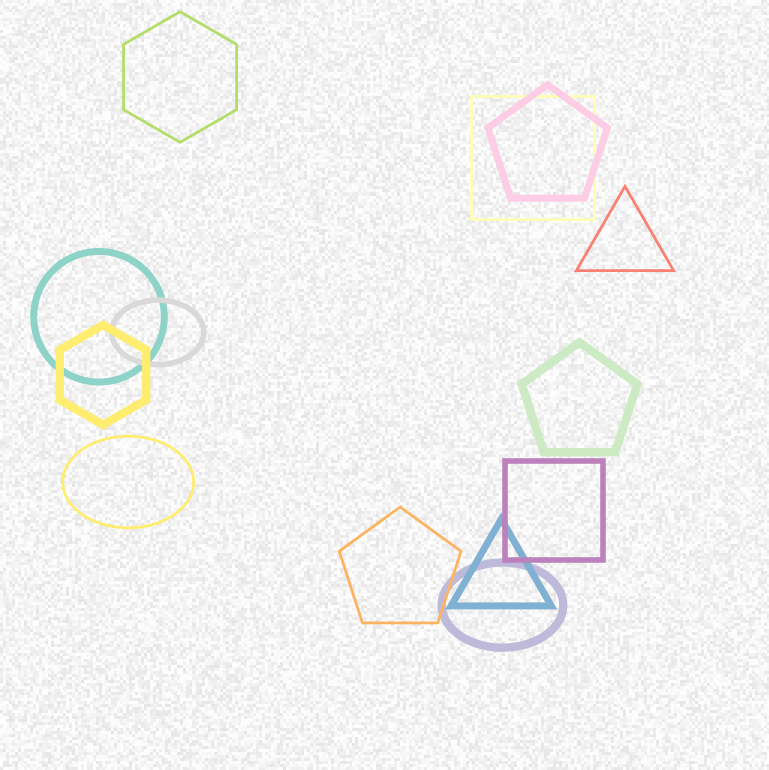[{"shape": "circle", "thickness": 2.5, "radius": 0.42, "center": [0.129, 0.589]}, {"shape": "square", "thickness": 1, "radius": 0.4, "center": [0.691, 0.795]}, {"shape": "oval", "thickness": 3, "radius": 0.39, "center": [0.653, 0.214]}, {"shape": "triangle", "thickness": 1, "radius": 0.36, "center": [0.812, 0.685]}, {"shape": "triangle", "thickness": 2.5, "radius": 0.38, "center": [0.651, 0.251]}, {"shape": "pentagon", "thickness": 1, "radius": 0.42, "center": [0.52, 0.258]}, {"shape": "hexagon", "thickness": 1, "radius": 0.42, "center": [0.234, 0.9]}, {"shape": "pentagon", "thickness": 2.5, "radius": 0.41, "center": [0.711, 0.809]}, {"shape": "oval", "thickness": 2, "radius": 0.3, "center": [0.205, 0.568]}, {"shape": "square", "thickness": 2, "radius": 0.32, "center": [0.719, 0.337]}, {"shape": "pentagon", "thickness": 3, "radius": 0.39, "center": [0.753, 0.477]}, {"shape": "hexagon", "thickness": 3, "radius": 0.32, "center": [0.134, 0.513]}, {"shape": "oval", "thickness": 1, "radius": 0.43, "center": [0.166, 0.374]}]